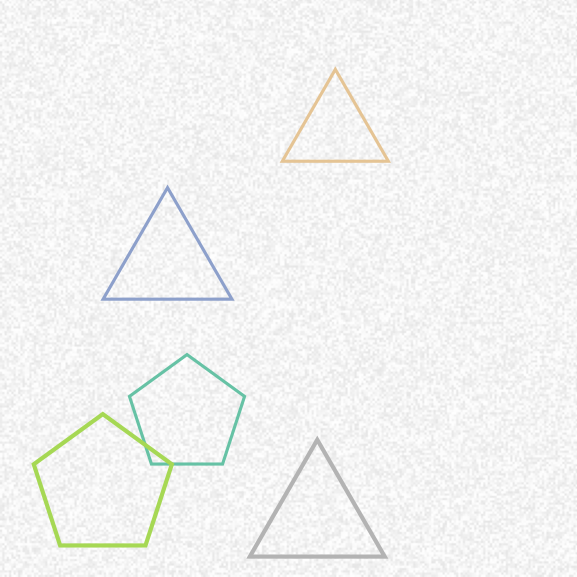[{"shape": "pentagon", "thickness": 1.5, "radius": 0.52, "center": [0.324, 0.28]}, {"shape": "triangle", "thickness": 1.5, "radius": 0.64, "center": [0.29, 0.545]}, {"shape": "pentagon", "thickness": 2, "radius": 0.63, "center": [0.178, 0.156]}, {"shape": "triangle", "thickness": 1.5, "radius": 0.53, "center": [0.581, 0.773]}, {"shape": "triangle", "thickness": 2, "radius": 0.67, "center": [0.549, 0.103]}]